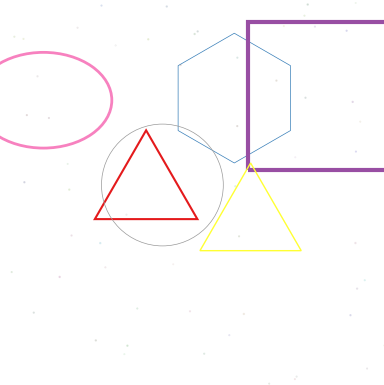[{"shape": "triangle", "thickness": 1.5, "radius": 0.77, "center": [0.38, 0.508]}, {"shape": "hexagon", "thickness": 0.5, "radius": 0.84, "center": [0.609, 0.745]}, {"shape": "square", "thickness": 3, "radius": 0.96, "center": [0.836, 0.751]}, {"shape": "triangle", "thickness": 1, "radius": 0.76, "center": [0.651, 0.425]}, {"shape": "oval", "thickness": 2, "radius": 0.89, "center": [0.113, 0.74]}, {"shape": "circle", "thickness": 0.5, "radius": 0.79, "center": [0.422, 0.519]}]